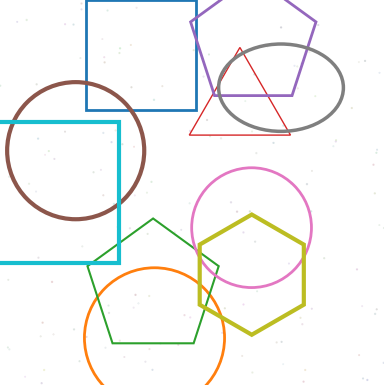[{"shape": "square", "thickness": 2, "radius": 0.72, "center": [0.366, 0.857]}, {"shape": "circle", "thickness": 2, "radius": 0.91, "center": [0.401, 0.123]}, {"shape": "pentagon", "thickness": 1.5, "radius": 0.9, "center": [0.398, 0.253]}, {"shape": "triangle", "thickness": 1, "radius": 0.76, "center": [0.623, 0.725]}, {"shape": "pentagon", "thickness": 2, "radius": 0.86, "center": [0.658, 0.89]}, {"shape": "circle", "thickness": 3, "radius": 0.89, "center": [0.197, 0.609]}, {"shape": "circle", "thickness": 2, "radius": 0.78, "center": [0.653, 0.409]}, {"shape": "oval", "thickness": 2.5, "radius": 0.81, "center": [0.73, 0.772]}, {"shape": "hexagon", "thickness": 3, "radius": 0.78, "center": [0.654, 0.287]}, {"shape": "square", "thickness": 3, "radius": 0.91, "center": [0.126, 0.499]}]